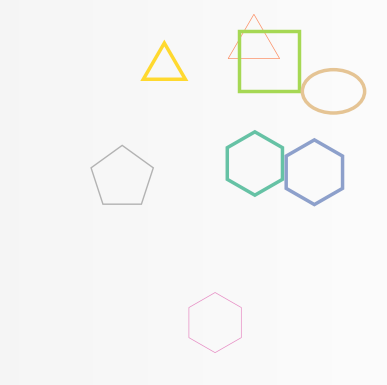[{"shape": "hexagon", "thickness": 2.5, "radius": 0.41, "center": [0.658, 0.575]}, {"shape": "triangle", "thickness": 0.5, "radius": 0.38, "center": [0.655, 0.886]}, {"shape": "hexagon", "thickness": 2.5, "radius": 0.42, "center": [0.811, 0.553]}, {"shape": "hexagon", "thickness": 0.5, "radius": 0.39, "center": [0.555, 0.162]}, {"shape": "square", "thickness": 2.5, "radius": 0.39, "center": [0.693, 0.841]}, {"shape": "triangle", "thickness": 2.5, "radius": 0.31, "center": [0.424, 0.825]}, {"shape": "oval", "thickness": 2.5, "radius": 0.4, "center": [0.861, 0.763]}, {"shape": "pentagon", "thickness": 1, "radius": 0.42, "center": [0.315, 0.538]}]